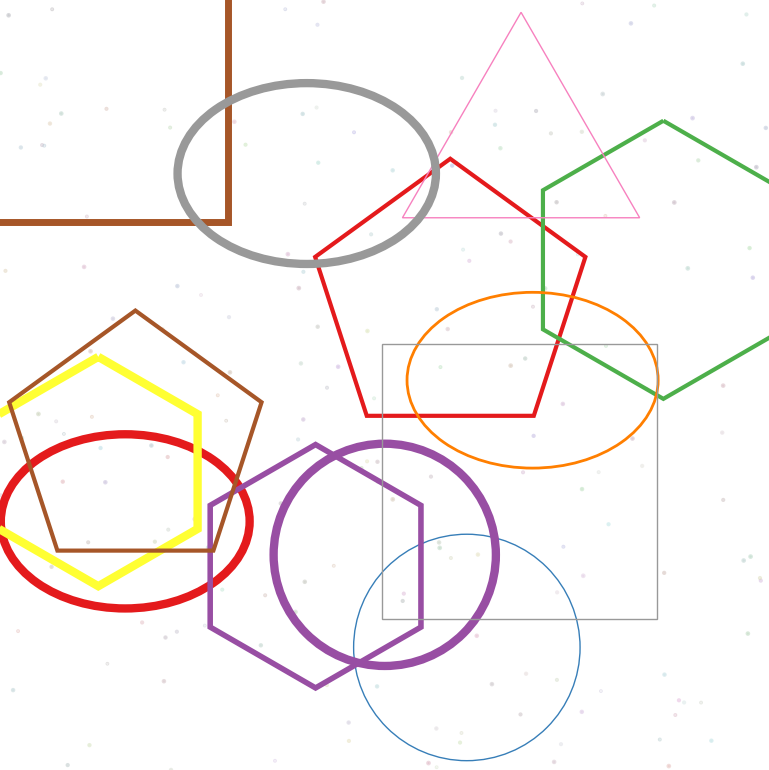[{"shape": "oval", "thickness": 3, "radius": 0.81, "center": [0.163, 0.323]}, {"shape": "pentagon", "thickness": 1.5, "radius": 0.92, "center": [0.585, 0.609]}, {"shape": "circle", "thickness": 0.5, "radius": 0.74, "center": [0.606, 0.159]}, {"shape": "hexagon", "thickness": 1.5, "radius": 0.9, "center": [0.862, 0.663]}, {"shape": "circle", "thickness": 3, "radius": 0.72, "center": [0.5, 0.279]}, {"shape": "hexagon", "thickness": 2, "radius": 0.79, "center": [0.41, 0.265]}, {"shape": "oval", "thickness": 1, "radius": 0.82, "center": [0.692, 0.506]}, {"shape": "hexagon", "thickness": 3, "radius": 0.74, "center": [0.128, 0.388]}, {"shape": "square", "thickness": 2.5, "radius": 0.75, "center": [0.145, 0.862]}, {"shape": "pentagon", "thickness": 1.5, "radius": 0.86, "center": [0.176, 0.424]}, {"shape": "triangle", "thickness": 0.5, "radius": 0.89, "center": [0.677, 0.806]}, {"shape": "square", "thickness": 0.5, "radius": 0.89, "center": [0.675, 0.375]}, {"shape": "oval", "thickness": 3, "radius": 0.84, "center": [0.398, 0.775]}]